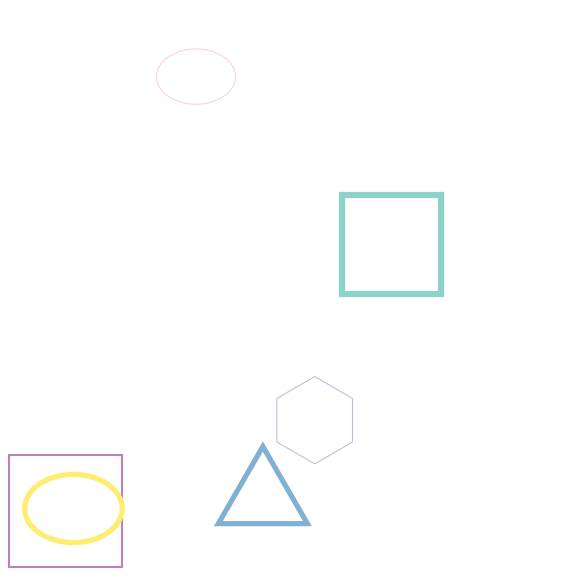[{"shape": "square", "thickness": 3, "radius": 0.43, "center": [0.678, 0.576]}, {"shape": "hexagon", "thickness": 0.5, "radius": 0.38, "center": [0.545, 0.272]}, {"shape": "triangle", "thickness": 2.5, "radius": 0.45, "center": [0.455, 0.137]}, {"shape": "oval", "thickness": 0.5, "radius": 0.34, "center": [0.339, 0.866]}, {"shape": "square", "thickness": 1, "radius": 0.49, "center": [0.113, 0.114]}, {"shape": "oval", "thickness": 2.5, "radius": 0.42, "center": [0.127, 0.119]}]